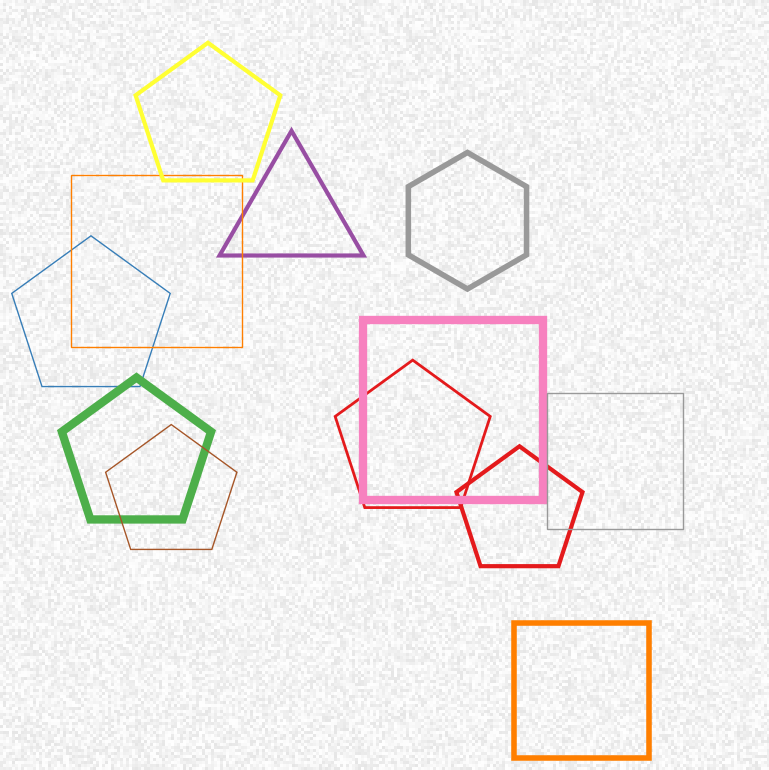[{"shape": "pentagon", "thickness": 1, "radius": 0.53, "center": [0.536, 0.426]}, {"shape": "pentagon", "thickness": 1.5, "radius": 0.43, "center": [0.675, 0.334]}, {"shape": "pentagon", "thickness": 0.5, "radius": 0.54, "center": [0.118, 0.586]}, {"shape": "pentagon", "thickness": 3, "radius": 0.51, "center": [0.177, 0.408]}, {"shape": "triangle", "thickness": 1.5, "radius": 0.54, "center": [0.379, 0.722]}, {"shape": "square", "thickness": 2, "radius": 0.44, "center": [0.755, 0.103]}, {"shape": "square", "thickness": 0.5, "radius": 0.56, "center": [0.203, 0.661]}, {"shape": "pentagon", "thickness": 1.5, "radius": 0.49, "center": [0.27, 0.846]}, {"shape": "pentagon", "thickness": 0.5, "radius": 0.45, "center": [0.222, 0.359]}, {"shape": "square", "thickness": 3, "radius": 0.58, "center": [0.589, 0.468]}, {"shape": "square", "thickness": 0.5, "radius": 0.44, "center": [0.798, 0.401]}, {"shape": "hexagon", "thickness": 2, "radius": 0.44, "center": [0.607, 0.713]}]